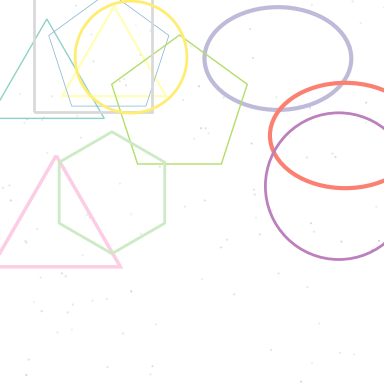[{"shape": "triangle", "thickness": 1, "radius": 0.86, "center": [0.122, 0.779]}, {"shape": "triangle", "thickness": 1.5, "radius": 0.78, "center": [0.296, 0.828]}, {"shape": "oval", "thickness": 3, "radius": 0.95, "center": [0.722, 0.848]}, {"shape": "oval", "thickness": 3, "radius": 0.98, "center": [0.897, 0.648]}, {"shape": "pentagon", "thickness": 0.5, "radius": 0.82, "center": [0.283, 0.857]}, {"shape": "pentagon", "thickness": 1, "radius": 0.93, "center": [0.466, 0.724]}, {"shape": "triangle", "thickness": 2.5, "radius": 0.96, "center": [0.146, 0.403]}, {"shape": "square", "thickness": 2, "radius": 0.77, "center": [0.241, 0.861]}, {"shape": "circle", "thickness": 2, "radius": 0.95, "center": [0.88, 0.516]}, {"shape": "hexagon", "thickness": 2, "radius": 0.79, "center": [0.291, 0.499]}, {"shape": "circle", "thickness": 2, "radius": 0.73, "center": [0.34, 0.852]}]